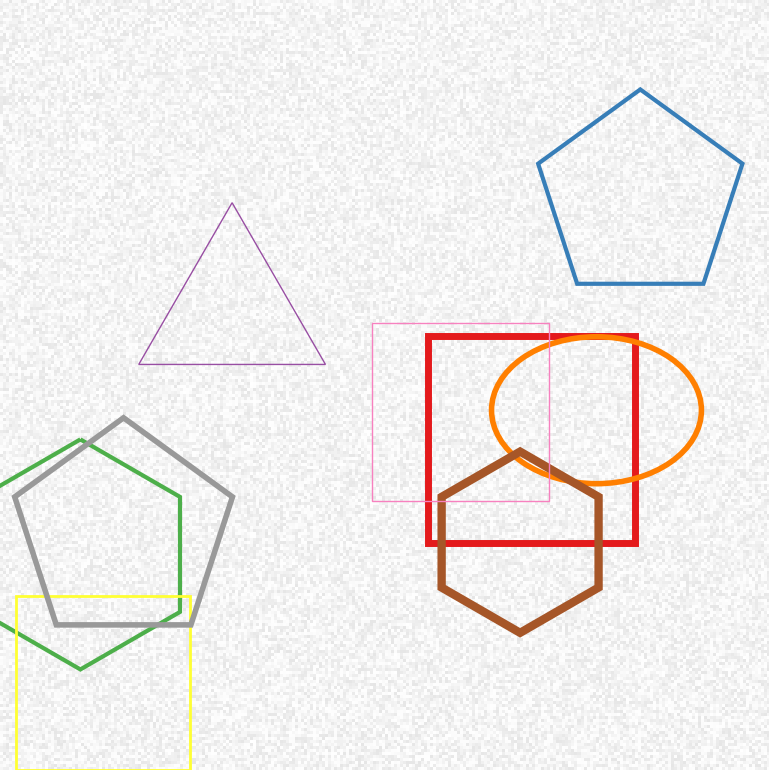[{"shape": "square", "thickness": 2.5, "radius": 0.67, "center": [0.691, 0.43]}, {"shape": "pentagon", "thickness": 1.5, "radius": 0.7, "center": [0.832, 0.744]}, {"shape": "hexagon", "thickness": 1.5, "radius": 0.75, "center": [0.104, 0.28]}, {"shape": "triangle", "thickness": 0.5, "radius": 0.7, "center": [0.301, 0.597]}, {"shape": "oval", "thickness": 2, "radius": 0.68, "center": [0.775, 0.467]}, {"shape": "square", "thickness": 1, "radius": 0.57, "center": [0.134, 0.113]}, {"shape": "hexagon", "thickness": 3, "radius": 0.59, "center": [0.675, 0.296]}, {"shape": "square", "thickness": 0.5, "radius": 0.58, "center": [0.598, 0.465]}, {"shape": "pentagon", "thickness": 2, "radius": 0.74, "center": [0.161, 0.309]}]